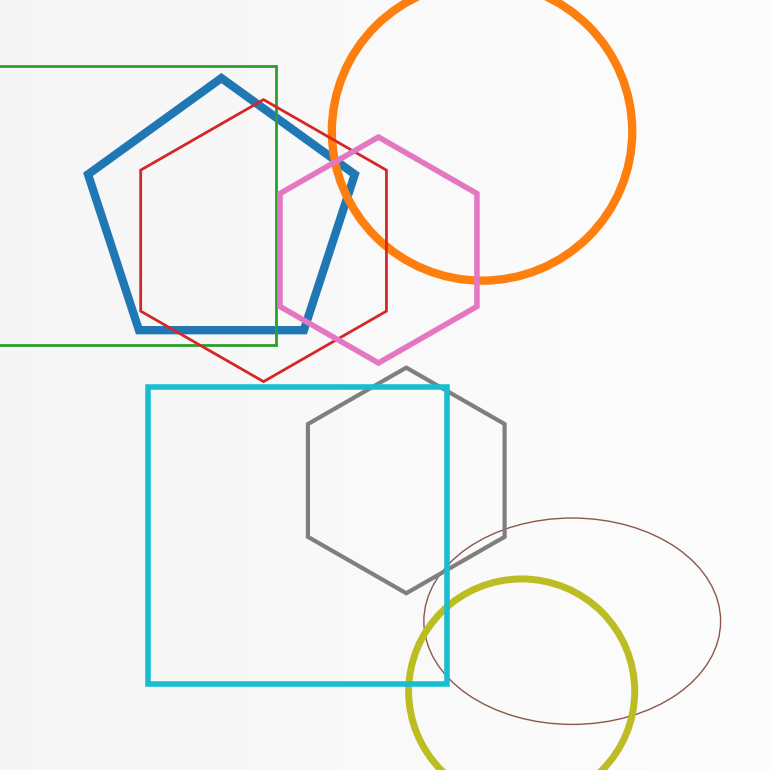[{"shape": "pentagon", "thickness": 3, "radius": 0.9, "center": [0.286, 0.718]}, {"shape": "circle", "thickness": 3, "radius": 0.97, "center": [0.622, 0.829]}, {"shape": "square", "thickness": 1, "radius": 0.91, "center": [0.175, 0.733]}, {"shape": "hexagon", "thickness": 1, "radius": 0.92, "center": [0.34, 0.687]}, {"shape": "oval", "thickness": 0.5, "radius": 0.96, "center": [0.738, 0.193]}, {"shape": "hexagon", "thickness": 2, "radius": 0.73, "center": [0.488, 0.675]}, {"shape": "hexagon", "thickness": 1.5, "radius": 0.73, "center": [0.524, 0.376]}, {"shape": "circle", "thickness": 2.5, "radius": 0.73, "center": [0.673, 0.102]}, {"shape": "square", "thickness": 2, "radius": 0.96, "center": [0.384, 0.304]}]